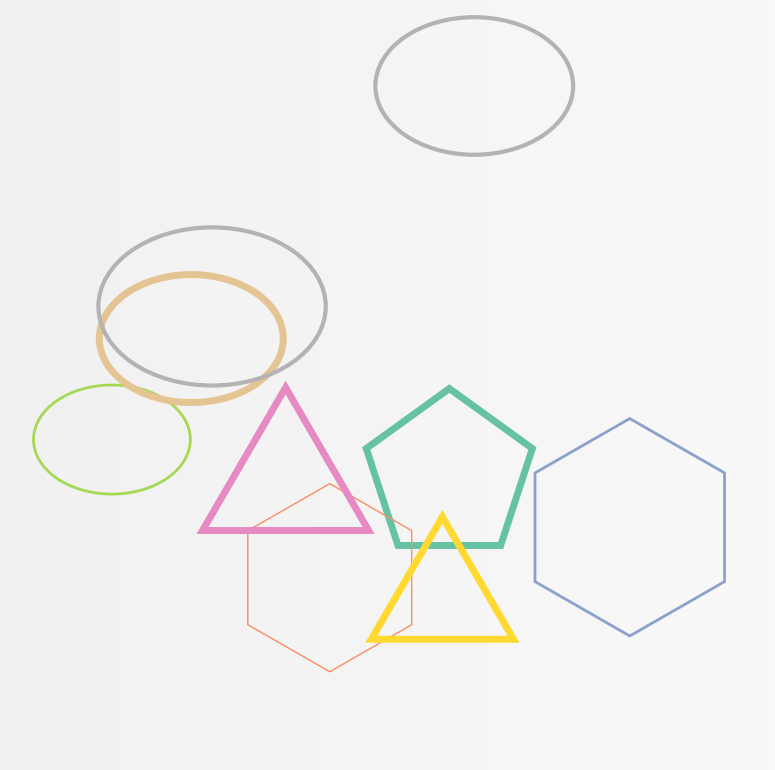[{"shape": "pentagon", "thickness": 2.5, "radius": 0.56, "center": [0.58, 0.383]}, {"shape": "hexagon", "thickness": 0.5, "radius": 0.61, "center": [0.426, 0.25]}, {"shape": "hexagon", "thickness": 1, "radius": 0.71, "center": [0.813, 0.315]}, {"shape": "triangle", "thickness": 2.5, "radius": 0.62, "center": [0.369, 0.373]}, {"shape": "oval", "thickness": 1, "radius": 0.51, "center": [0.144, 0.429]}, {"shape": "triangle", "thickness": 2.5, "radius": 0.53, "center": [0.571, 0.223]}, {"shape": "oval", "thickness": 2.5, "radius": 0.59, "center": [0.247, 0.56]}, {"shape": "oval", "thickness": 1.5, "radius": 0.73, "center": [0.274, 0.602]}, {"shape": "oval", "thickness": 1.5, "radius": 0.64, "center": [0.612, 0.888]}]